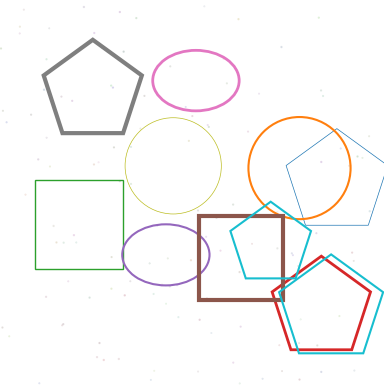[{"shape": "pentagon", "thickness": 0.5, "radius": 0.69, "center": [0.875, 0.527]}, {"shape": "circle", "thickness": 1.5, "radius": 0.66, "center": [0.778, 0.563]}, {"shape": "square", "thickness": 1, "radius": 0.58, "center": [0.205, 0.418]}, {"shape": "pentagon", "thickness": 2, "radius": 0.67, "center": [0.835, 0.2]}, {"shape": "oval", "thickness": 1.5, "radius": 0.57, "center": [0.431, 0.338]}, {"shape": "square", "thickness": 3, "radius": 0.54, "center": [0.626, 0.329]}, {"shape": "oval", "thickness": 2, "radius": 0.56, "center": [0.509, 0.791]}, {"shape": "pentagon", "thickness": 3, "radius": 0.67, "center": [0.241, 0.763]}, {"shape": "circle", "thickness": 0.5, "radius": 0.62, "center": [0.45, 0.569]}, {"shape": "pentagon", "thickness": 1.5, "radius": 0.71, "center": [0.86, 0.197]}, {"shape": "pentagon", "thickness": 1.5, "radius": 0.55, "center": [0.703, 0.366]}]